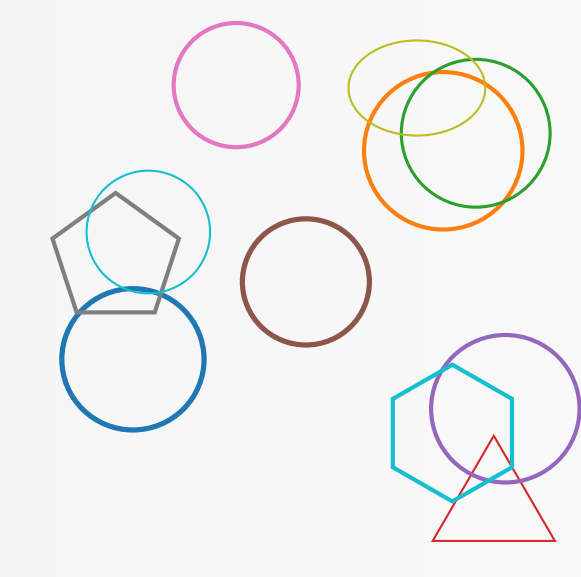[{"shape": "circle", "thickness": 2.5, "radius": 0.61, "center": [0.229, 0.377]}, {"shape": "circle", "thickness": 2, "radius": 0.68, "center": [0.763, 0.738]}, {"shape": "circle", "thickness": 1.5, "radius": 0.64, "center": [0.818, 0.768]}, {"shape": "triangle", "thickness": 1, "radius": 0.61, "center": [0.85, 0.123]}, {"shape": "circle", "thickness": 2, "radius": 0.64, "center": [0.869, 0.291]}, {"shape": "circle", "thickness": 2.5, "radius": 0.55, "center": [0.526, 0.511]}, {"shape": "circle", "thickness": 2, "radius": 0.54, "center": [0.406, 0.852]}, {"shape": "pentagon", "thickness": 2, "radius": 0.57, "center": [0.199, 0.551]}, {"shape": "oval", "thickness": 1, "radius": 0.59, "center": [0.717, 0.847]}, {"shape": "circle", "thickness": 1, "radius": 0.53, "center": [0.255, 0.597]}, {"shape": "hexagon", "thickness": 2, "radius": 0.59, "center": [0.778, 0.249]}]